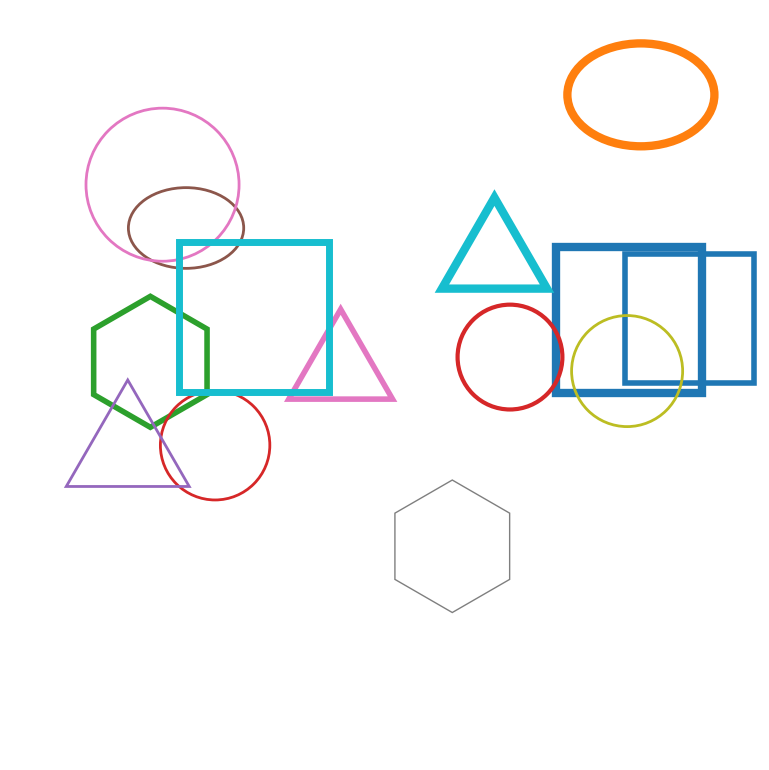[{"shape": "square", "thickness": 2, "radius": 0.42, "center": [0.895, 0.586]}, {"shape": "square", "thickness": 3, "radius": 0.47, "center": [0.817, 0.584]}, {"shape": "oval", "thickness": 3, "radius": 0.48, "center": [0.832, 0.877]}, {"shape": "hexagon", "thickness": 2, "radius": 0.43, "center": [0.195, 0.53]}, {"shape": "circle", "thickness": 1.5, "radius": 0.34, "center": [0.662, 0.536]}, {"shape": "circle", "thickness": 1, "radius": 0.36, "center": [0.279, 0.422]}, {"shape": "triangle", "thickness": 1, "radius": 0.46, "center": [0.166, 0.414]}, {"shape": "oval", "thickness": 1, "radius": 0.37, "center": [0.242, 0.704]}, {"shape": "circle", "thickness": 1, "radius": 0.5, "center": [0.211, 0.76]}, {"shape": "triangle", "thickness": 2, "radius": 0.39, "center": [0.442, 0.521]}, {"shape": "hexagon", "thickness": 0.5, "radius": 0.43, "center": [0.587, 0.291]}, {"shape": "circle", "thickness": 1, "radius": 0.36, "center": [0.814, 0.518]}, {"shape": "square", "thickness": 2.5, "radius": 0.49, "center": [0.33, 0.588]}, {"shape": "triangle", "thickness": 3, "radius": 0.39, "center": [0.642, 0.665]}]